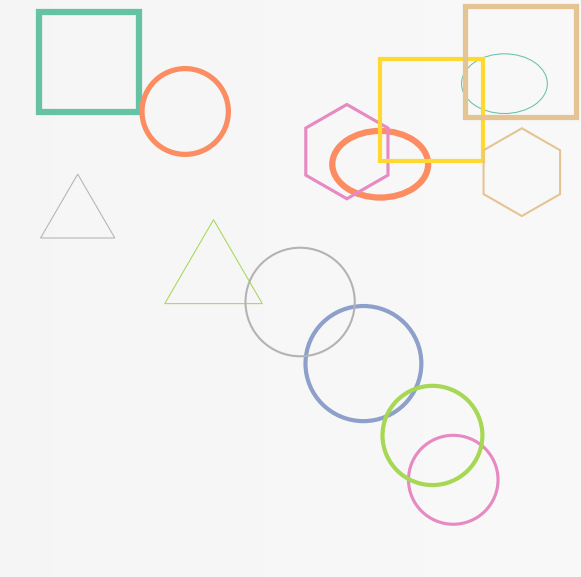[{"shape": "oval", "thickness": 0.5, "radius": 0.37, "center": [0.868, 0.854]}, {"shape": "square", "thickness": 3, "radius": 0.43, "center": [0.153, 0.892]}, {"shape": "circle", "thickness": 2.5, "radius": 0.37, "center": [0.319, 0.806]}, {"shape": "oval", "thickness": 3, "radius": 0.41, "center": [0.654, 0.715]}, {"shape": "circle", "thickness": 2, "radius": 0.5, "center": [0.625, 0.37]}, {"shape": "circle", "thickness": 1.5, "radius": 0.38, "center": [0.78, 0.168]}, {"shape": "hexagon", "thickness": 1.5, "radius": 0.41, "center": [0.597, 0.737]}, {"shape": "triangle", "thickness": 0.5, "radius": 0.48, "center": [0.367, 0.522]}, {"shape": "circle", "thickness": 2, "radius": 0.43, "center": [0.744, 0.245]}, {"shape": "square", "thickness": 2, "radius": 0.44, "center": [0.742, 0.808]}, {"shape": "square", "thickness": 2.5, "radius": 0.48, "center": [0.896, 0.893]}, {"shape": "hexagon", "thickness": 1, "radius": 0.38, "center": [0.898, 0.701]}, {"shape": "triangle", "thickness": 0.5, "radius": 0.37, "center": [0.134, 0.624]}, {"shape": "circle", "thickness": 1, "radius": 0.47, "center": [0.516, 0.476]}]